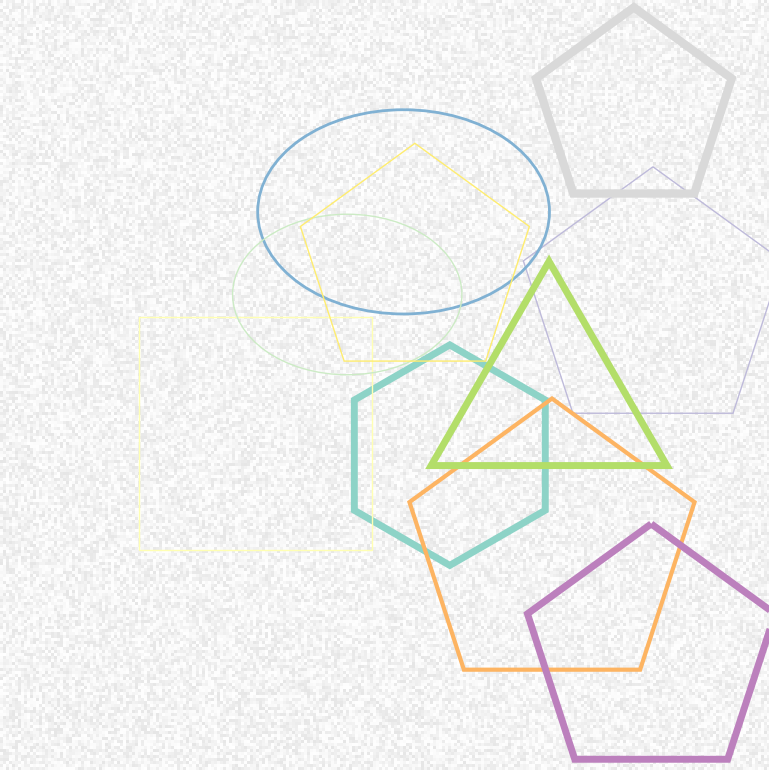[{"shape": "hexagon", "thickness": 2.5, "radius": 0.72, "center": [0.584, 0.409]}, {"shape": "square", "thickness": 0.5, "radius": 0.76, "center": [0.332, 0.437]}, {"shape": "pentagon", "thickness": 0.5, "radius": 0.88, "center": [0.848, 0.606]}, {"shape": "oval", "thickness": 1, "radius": 0.95, "center": [0.524, 0.725]}, {"shape": "pentagon", "thickness": 1.5, "radius": 0.97, "center": [0.717, 0.288]}, {"shape": "triangle", "thickness": 2.5, "radius": 0.88, "center": [0.713, 0.484]}, {"shape": "pentagon", "thickness": 3, "radius": 0.67, "center": [0.823, 0.857]}, {"shape": "pentagon", "thickness": 2.5, "radius": 0.84, "center": [0.846, 0.151]}, {"shape": "oval", "thickness": 0.5, "radius": 0.74, "center": [0.451, 0.618]}, {"shape": "pentagon", "thickness": 0.5, "radius": 0.78, "center": [0.539, 0.658]}]